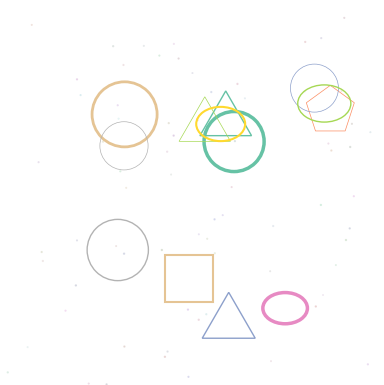[{"shape": "circle", "thickness": 2.5, "radius": 0.39, "center": [0.608, 0.632]}, {"shape": "triangle", "thickness": 1, "radius": 0.39, "center": [0.586, 0.686]}, {"shape": "pentagon", "thickness": 0.5, "radius": 0.33, "center": [0.858, 0.713]}, {"shape": "circle", "thickness": 0.5, "radius": 0.31, "center": [0.817, 0.771]}, {"shape": "triangle", "thickness": 1, "radius": 0.4, "center": [0.594, 0.161]}, {"shape": "oval", "thickness": 2.5, "radius": 0.29, "center": [0.741, 0.2]}, {"shape": "triangle", "thickness": 0.5, "radius": 0.39, "center": [0.532, 0.671]}, {"shape": "oval", "thickness": 1, "radius": 0.34, "center": [0.842, 0.731]}, {"shape": "oval", "thickness": 1.5, "radius": 0.32, "center": [0.573, 0.678]}, {"shape": "square", "thickness": 1.5, "radius": 0.31, "center": [0.491, 0.276]}, {"shape": "circle", "thickness": 2, "radius": 0.42, "center": [0.324, 0.703]}, {"shape": "circle", "thickness": 0.5, "radius": 0.31, "center": [0.322, 0.621]}, {"shape": "circle", "thickness": 1, "radius": 0.4, "center": [0.306, 0.351]}]